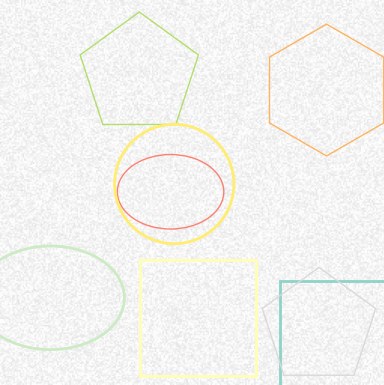[{"shape": "square", "thickness": 2, "radius": 0.8, "center": [0.887, 0.11]}, {"shape": "square", "thickness": 2, "radius": 0.75, "center": [0.515, 0.175]}, {"shape": "oval", "thickness": 1, "radius": 0.69, "center": [0.443, 0.502]}, {"shape": "hexagon", "thickness": 1, "radius": 0.86, "center": [0.848, 0.766]}, {"shape": "pentagon", "thickness": 1, "radius": 0.81, "center": [0.362, 0.807]}, {"shape": "pentagon", "thickness": 1, "radius": 0.77, "center": [0.828, 0.151]}, {"shape": "oval", "thickness": 2, "radius": 0.96, "center": [0.131, 0.226]}, {"shape": "circle", "thickness": 2, "radius": 0.77, "center": [0.453, 0.522]}]